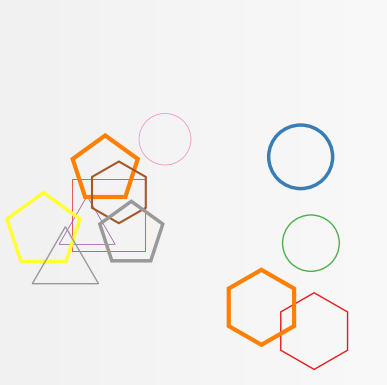[{"shape": "square", "thickness": 0.5, "radius": 0.47, "center": [0.281, 0.441]}, {"shape": "hexagon", "thickness": 1, "radius": 0.5, "center": [0.811, 0.14]}, {"shape": "circle", "thickness": 2.5, "radius": 0.41, "center": [0.776, 0.593]}, {"shape": "circle", "thickness": 1, "radius": 0.37, "center": [0.802, 0.368]}, {"shape": "triangle", "thickness": 0.5, "radius": 0.42, "center": [0.225, 0.407]}, {"shape": "pentagon", "thickness": 3, "radius": 0.44, "center": [0.272, 0.56]}, {"shape": "hexagon", "thickness": 3, "radius": 0.49, "center": [0.675, 0.202]}, {"shape": "pentagon", "thickness": 2.5, "radius": 0.5, "center": [0.112, 0.401]}, {"shape": "hexagon", "thickness": 1.5, "radius": 0.4, "center": [0.307, 0.5]}, {"shape": "circle", "thickness": 0.5, "radius": 0.33, "center": [0.426, 0.638]}, {"shape": "pentagon", "thickness": 2.5, "radius": 0.43, "center": [0.339, 0.392]}, {"shape": "triangle", "thickness": 1, "radius": 0.49, "center": [0.169, 0.312]}]